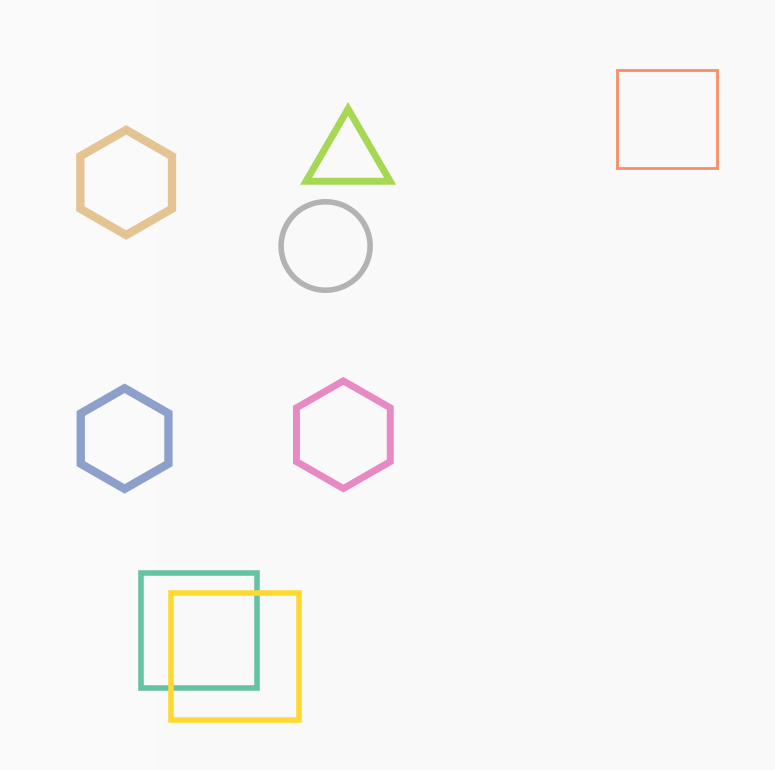[{"shape": "square", "thickness": 2, "radius": 0.37, "center": [0.257, 0.181]}, {"shape": "square", "thickness": 1, "radius": 0.32, "center": [0.861, 0.845]}, {"shape": "hexagon", "thickness": 3, "radius": 0.33, "center": [0.161, 0.43]}, {"shape": "hexagon", "thickness": 2.5, "radius": 0.35, "center": [0.443, 0.435]}, {"shape": "triangle", "thickness": 2.5, "radius": 0.31, "center": [0.449, 0.796]}, {"shape": "square", "thickness": 2, "radius": 0.41, "center": [0.303, 0.148]}, {"shape": "hexagon", "thickness": 3, "radius": 0.34, "center": [0.163, 0.763]}, {"shape": "circle", "thickness": 2, "radius": 0.29, "center": [0.42, 0.681]}]